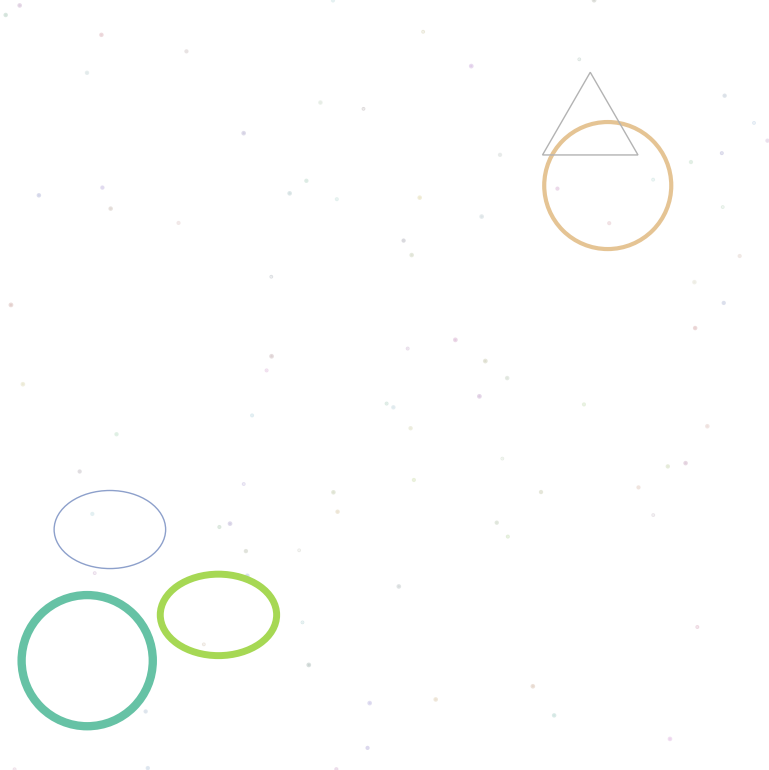[{"shape": "circle", "thickness": 3, "radius": 0.43, "center": [0.113, 0.142]}, {"shape": "oval", "thickness": 0.5, "radius": 0.36, "center": [0.143, 0.312]}, {"shape": "oval", "thickness": 2.5, "radius": 0.38, "center": [0.284, 0.201]}, {"shape": "circle", "thickness": 1.5, "radius": 0.41, "center": [0.789, 0.759]}, {"shape": "triangle", "thickness": 0.5, "radius": 0.36, "center": [0.767, 0.835]}]